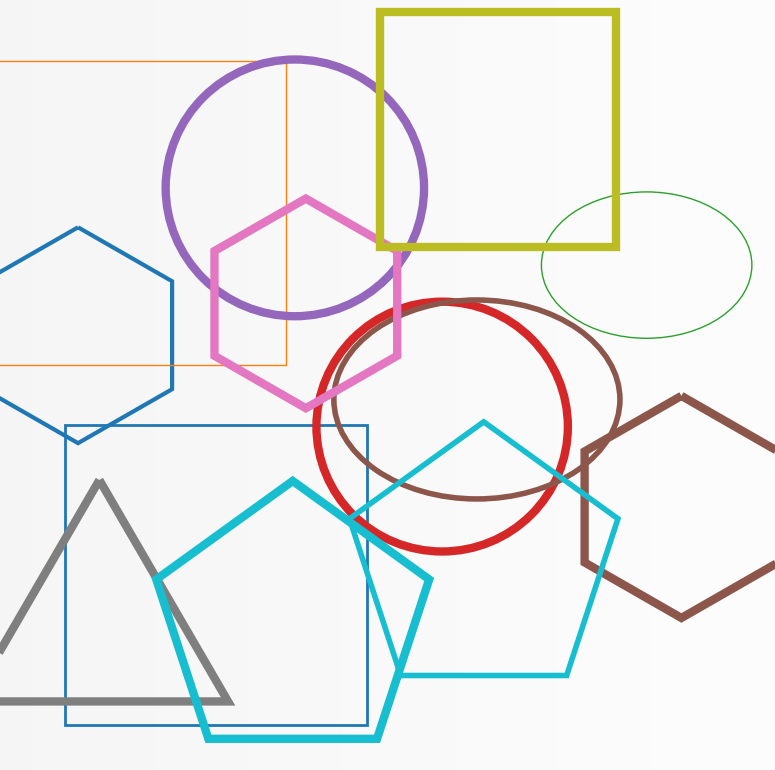[{"shape": "hexagon", "thickness": 1.5, "radius": 0.7, "center": [0.101, 0.565]}, {"shape": "square", "thickness": 1, "radius": 0.97, "center": [0.279, 0.253]}, {"shape": "square", "thickness": 0.5, "radius": 0.99, "center": [0.171, 0.723]}, {"shape": "oval", "thickness": 0.5, "radius": 0.68, "center": [0.834, 0.656]}, {"shape": "circle", "thickness": 3, "radius": 0.81, "center": [0.571, 0.446]}, {"shape": "circle", "thickness": 3, "radius": 0.83, "center": [0.38, 0.756]}, {"shape": "oval", "thickness": 2, "radius": 0.92, "center": [0.615, 0.481]}, {"shape": "hexagon", "thickness": 3, "radius": 0.72, "center": [0.879, 0.342]}, {"shape": "hexagon", "thickness": 3, "radius": 0.68, "center": [0.395, 0.606]}, {"shape": "triangle", "thickness": 3, "radius": 0.96, "center": [0.128, 0.185]}, {"shape": "square", "thickness": 3, "radius": 0.76, "center": [0.643, 0.832]}, {"shape": "pentagon", "thickness": 3, "radius": 0.93, "center": [0.378, 0.19]}, {"shape": "pentagon", "thickness": 2, "radius": 0.91, "center": [0.624, 0.27]}]